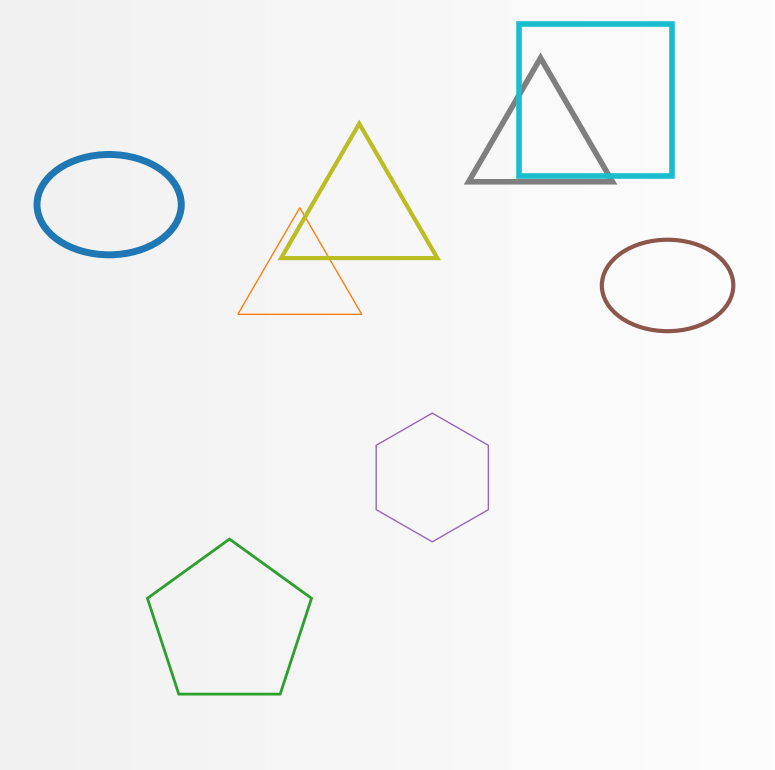[{"shape": "oval", "thickness": 2.5, "radius": 0.47, "center": [0.141, 0.734]}, {"shape": "triangle", "thickness": 0.5, "radius": 0.46, "center": [0.387, 0.638]}, {"shape": "pentagon", "thickness": 1, "radius": 0.56, "center": [0.296, 0.189]}, {"shape": "hexagon", "thickness": 0.5, "radius": 0.42, "center": [0.558, 0.38]}, {"shape": "oval", "thickness": 1.5, "radius": 0.42, "center": [0.861, 0.629]}, {"shape": "triangle", "thickness": 2, "radius": 0.54, "center": [0.697, 0.818]}, {"shape": "triangle", "thickness": 1.5, "radius": 0.58, "center": [0.464, 0.723]}, {"shape": "square", "thickness": 2, "radius": 0.49, "center": [0.769, 0.87]}]